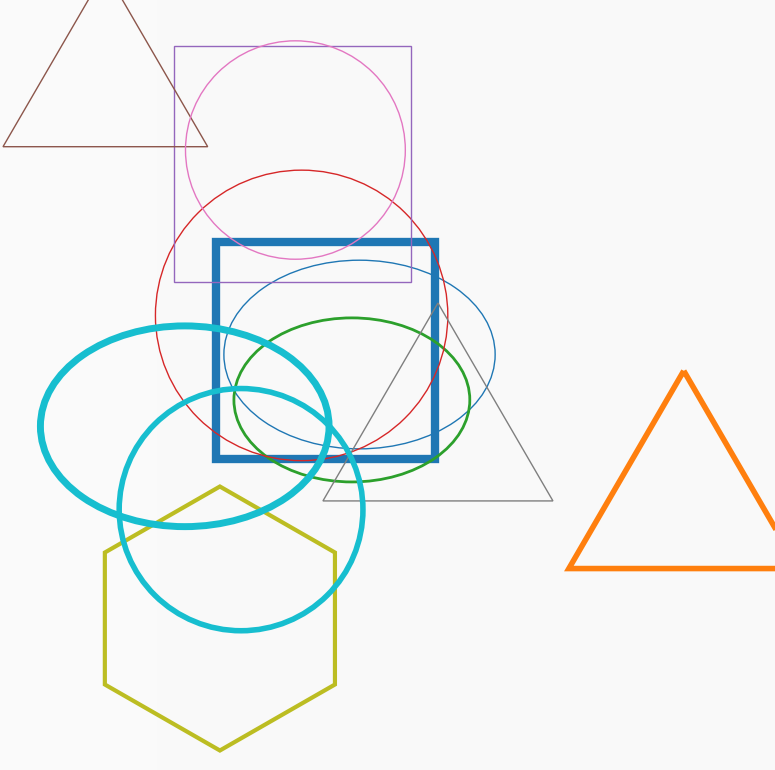[{"shape": "square", "thickness": 3, "radius": 0.71, "center": [0.42, 0.545]}, {"shape": "oval", "thickness": 0.5, "radius": 0.88, "center": [0.464, 0.54]}, {"shape": "triangle", "thickness": 2, "radius": 0.86, "center": [0.882, 0.347]}, {"shape": "oval", "thickness": 1, "radius": 0.76, "center": [0.454, 0.481]}, {"shape": "circle", "thickness": 0.5, "radius": 0.94, "center": [0.389, 0.59]}, {"shape": "square", "thickness": 0.5, "radius": 0.76, "center": [0.378, 0.787]}, {"shape": "triangle", "thickness": 0.5, "radius": 0.76, "center": [0.136, 0.886]}, {"shape": "circle", "thickness": 0.5, "radius": 0.71, "center": [0.381, 0.805]}, {"shape": "triangle", "thickness": 0.5, "radius": 0.86, "center": [0.565, 0.435]}, {"shape": "hexagon", "thickness": 1.5, "radius": 0.86, "center": [0.284, 0.197]}, {"shape": "oval", "thickness": 2.5, "radius": 0.93, "center": [0.238, 0.446]}, {"shape": "circle", "thickness": 2, "radius": 0.79, "center": [0.311, 0.338]}]